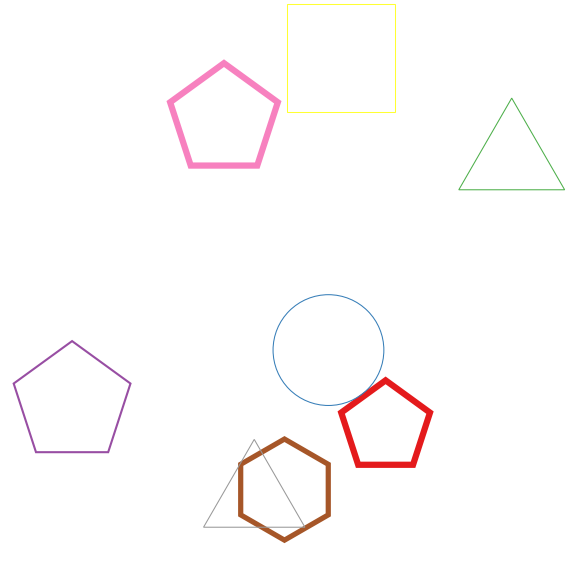[{"shape": "pentagon", "thickness": 3, "radius": 0.4, "center": [0.668, 0.26]}, {"shape": "circle", "thickness": 0.5, "radius": 0.48, "center": [0.569, 0.393]}, {"shape": "triangle", "thickness": 0.5, "radius": 0.53, "center": [0.886, 0.723]}, {"shape": "pentagon", "thickness": 1, "radius": 0.53, "center": [0.125, 0.302]}, {"shape": "square", "thickness": 0.5, "radius": 0.47, "center": [0.59, 0.9]}, {"shape": "hexagon", "thickness": 2.5, "radius": 0.44, "center": [0.493, 0.151]}, {"shape": "pentagon", "thickness": 3, "radius": 0.49, "center": [0.388, 0.792]}, {"shape": "triangle", "thickness": 0.5, "radius": 0.51, "center": [0.44, 0.137]}]